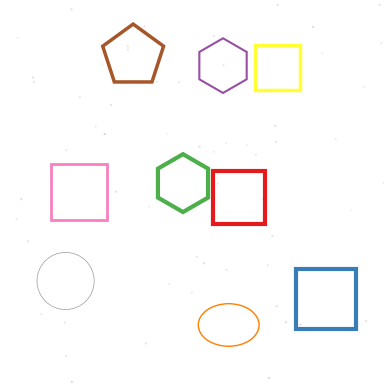[{"shape": "square", "thickness": 3, "radius": 0.34, "center": [0.62, 0.487]}, {"shape": "square", "thickness": 3, "radius": 0.39, "center": [0.847, 0.224]}, {"shape": "hexagon", "thickness": 3, "radius": 0.38, "center": [0.475, 0.524]}, {"shape": "hexagon", "thickness": 1.5, "radius": 0.35, "center": [0.579, 0.83]}, {"shape": "oval", "thickness": 1, "radius": 0.39, "center": [0.594, 0.156]}, {"shape": "square", "thickness": 2.5, "radius": 0.29, "center": [0.72, 0.825]}, {"shape": "pentagon", "thickness": 2.5, "radius": 0.42, "center": [0.346, 0.854]}, {"shape": "square", "thickness": 2, "radius": 0.36, "center": [0.206, 0.501]}, {"shape": "circle", "thickness": 0.5, "radius": 0.37, "center": [0.17, 0.27]}]